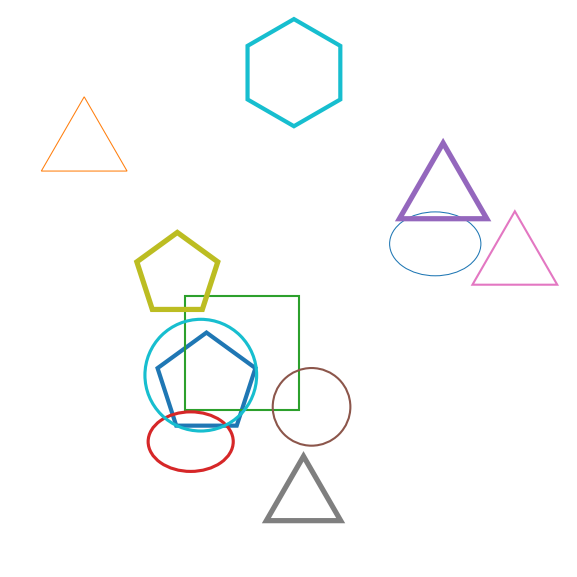[{"shape": "pentagon", "thickness": 2, "radius": 0.45, "center": [0.358, 0.334]}, {"shape": "oval", "thickness": 0.5, "radius": 0.4, "center": [0.754, 0.577]}, {"shape": "triangle", "thickness": 0.5, "radius": 0.43, "center": [0.146, 0.746]}, {"shape": "square", "thickness": 1, "radius": 0.5, "center": [0.419, 0.388]}, {"shape": "oval", "thickness": 1.5, "radius": 0.37, "center": [0.33, 0.234]}, {"shape": "triangle", "thickness": 2.5, "radius": 0.44, "center": [0.767, 0.664]}, {"shape": "circle", "thickness": 1, "radius": 0.34, "center": [0.539, 0.295]}, {"shape": "triangle", "thickness": 1, "radius": 0.42, "center": [0.892, 0.549]}, {"shape": "triangle", "thickness": 2.5, "radius": 0.37, "center": [0.526, 0.135]}, {"shape": "pentagon", "thickness": 2.5, "radius": 0.37, "center": [0.307, 0.523]}, {"shape": "circle", "thickness": 1.5, "radius": 0.48, "center": [0.348, 0.35]}, {"shape": "hexagon", "thickness": 2, "radius": 0.46, "center": [0.509, 0.873]}]